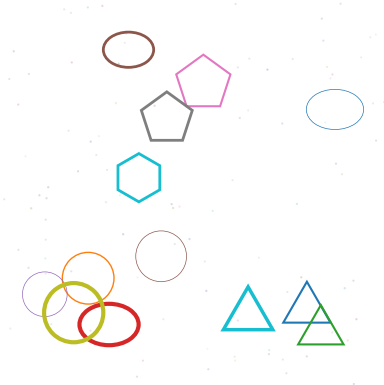[{"shape": "triangle", "thickness": 1.5, "radius": 0.35, "center": [0.797, 0.197]}, {"shape": "oval", "thickness": 0.5, "radius": 0.37, "center": [0.87, 0.716]}, {"shape": "circle", "thickness": 1, "radius": 0.34, "center": [0.229, 0.277]}, {"shape": "triangle", "thickness": 1.5, "radius": 0.34, "center": [0.833, 0.139]}, {"shape": "oval", "thickness": 3, "radius": 0.38, "center": [0.283, 0.157]}, {"shape": "circle", "thickness": 0.5, "radius": 0.29, "center": [0.116, 0.236]}, {"shape": "oval", "thickness": 2, "radius": 0.33, "center": [0.334, 0.871]}, {"shape": "circle", "thickness": 0.5, "radius": 0.33, "center": [0.419, 0.334]}, {"shape": "pentagon", "thickness": 1.5, "radius": 0.37, "center": [0.528, 0.784]}, {"shape": "pentagon", "thickness": 2, "radius": 0.35, "center": [0.433, 0.692]}, {"shape": "circle", "thickness": 3, "radius": 0.38, "center": [0.191, 0.188]}, {"shape": "triangle", "thickness": 2.5, "radius": 0.37, "center": [0.644, 0.181]}, {"shape": "hexagon", "thickness": 2, "radius": 0.31, "center": [0.361, 0.538]}]